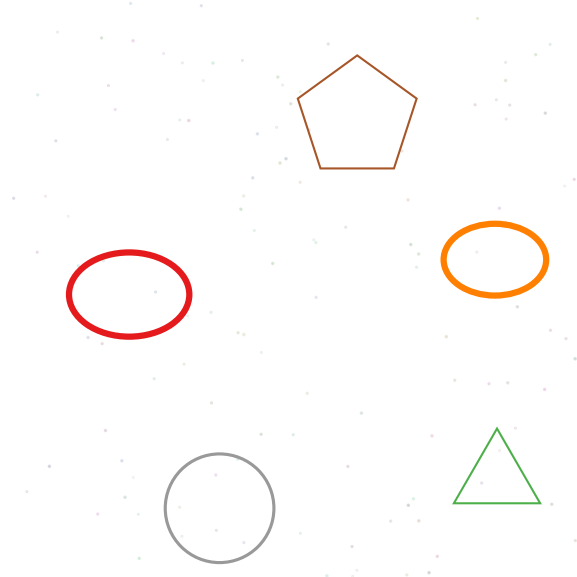[{"shape": "oval", "thickness": 3, "radius": 0.52, "center": [0.224, 0.489]}, {"shape": "triangle", "thickness": 1, "radius": 0.43, "center": [0.861, 0.171]}, {"shape": "oval", "thickness": 3, "radius": 0.44, "center": [0.857, 0.55]}, {"shape": "pentagon", "thickness": 1, "radius": 0.54, "center": [0.619, 0.795]}, {"shape": "circle", "thickness": 1.5, "radius": 0.47, "center": [0.38, 0.119]}]